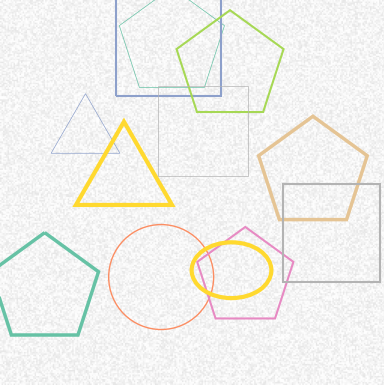[{"shape": "pentagon", "thickness": 0.5, "radius": 0.72, "center": [0.446, 0.889]}, {"shape": "pentagon", "thickness": 2.5, "radius": 0.74, "center": [0.116, 0.249]}, {"shape": "circle", "thickness": 1, "radius": 0.68, "center": [0.419, 0.28]}, {"shape": "square", "thickness": 1.5, "radius": 0.69, "center": [0.438, 0.888]}, {"shape": "triangle", "thickness": 0.5, "radius": 0.52, "center": [0.222, 0.653]}, {"shape": "pentagon", "thickness": 1.5, "radius": 0.66, "center": [0.637, 0.279]}, {"shape": "pentagon", "thickness": 1.5, "radius": 0.73, "center": [0.598, 0.827]}, {"shape": "oval", "thickness": 3, "radius": 0.52, "center": [0.601, 0.298]}, {"shape": "triangle", "thickness": 3, "radius": 0.72, "center": [0.322, 0.54]}, {"shape": "pentagon", "thickness": 2.5, "radius": 0.74, "center": [0.813, 0.55]}, {"shape": "square", "thickness": 0.5, "radius": 0.59, "center": [0.527, 0.659]}, {"shape": "square", "thickness": 1.5, "radius": 0.63, "center": [0.861, 0.395]}]